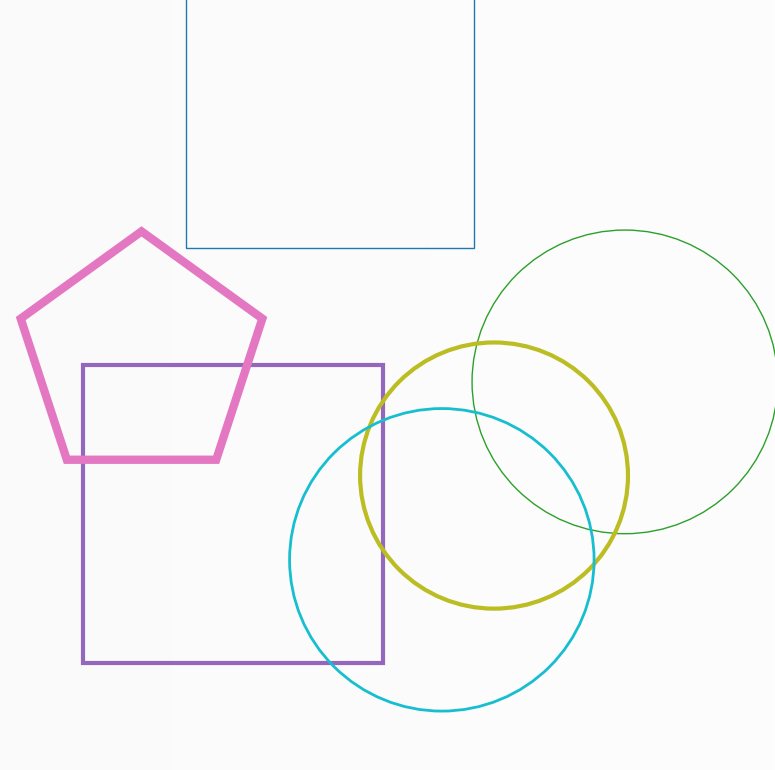[{"shape": "square", "thickness": 0.5, "radius": 0.93, "center": [0.426, 0.864]}, {"shape": "circle", "thickness": 0.5, "radius": 0.99, "center": [0.806, 0.504]}, {"shape": "square", "thickness": 1.5, "radius": 0.97, "center": [0.301, 0.332]}, {"shape": "pentagon", "thickness": 3, "radius": 0.82, "center": [0.183, 0.536]}, {"shape": "circle", "thickness": 1.5, "radius": 0.86, "center": [0.637, 0.382]}, {"shape": "circle", "thickness": 1, "radius": 0.98, "center": [0.57, 0.273]}]